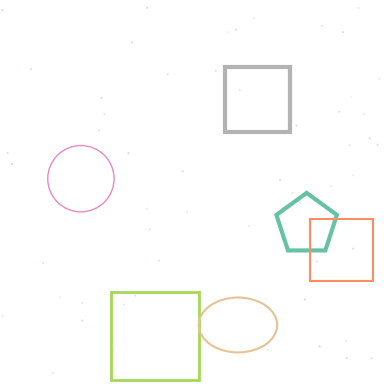[{"shape": "pentagon", "thickness": 3, "radius": 0.41, "center": [0.797, 0.416]}, {"shape": "square", "thickness": 1.5, "radius": 0.4, "center": [0.887, 0.351]}, {"shape": "circle", "thickness": 1, "radius": 0.43, "center": [0.21, 0.536]}, {"shape": "square", "thickness": 2, "radius": 0.57, "center": [0.402, 0.127]}, {"shape": "oval", "thickness": 1.5, "radius": 0.51, "center": [0.618, 0.156]}, {"shape": "square", "thickness": 3, "radius": 0.42, "center": [0.669, 0.741]}]